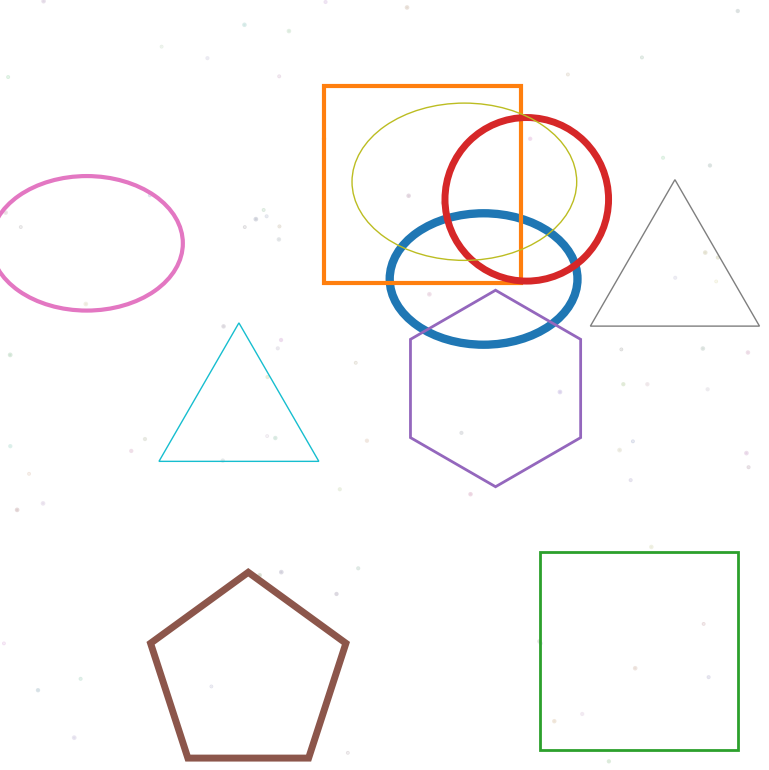[{"shape": "oval", "thickness": 3, "radius": 0.61, "center": [0.628, 0.638]}, {"shape": "square", "thickness": 1.5, "radius": 0.64, "center": [0.549, 0.76]}, {"shape": "square", "thickness": 1, "radius": 0.64, "center": [0.829, 0.154]}, {"shape": "circle", "thickness": 2.5, "radius": 0.53, "center": [0.684, 0.741]}, {"shape": "hexagon", "thickness": 1, "radius": 0.64, "center": [0.644, 0.495]}, {"shape": "pentagon", "thickness": 2.5, "radius": 0.67, "center": [0.322, 0.123]}, {"shape": "oval", "thickness": 1.5, "radius": 0.62, "center": [0.113, 0.684]}, {"shape": "triangle", "thickness": 0.5, "radius": 0.63, "center": [0.877, 0.64]}, {"shape": "oval", "thickness": 0.5, "radius": 0.73, "center": [0.603, 0.764]}, {"shape": "triangle", "thickness": 0.5, "radius": 0.6, "center": [0.31, 0.461]}]